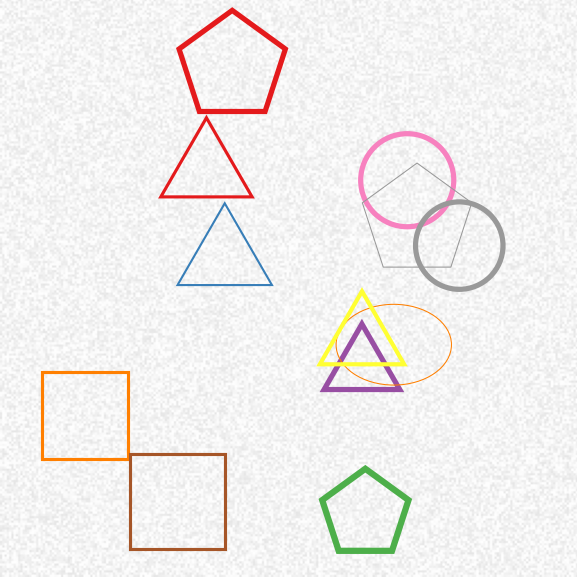[{"shape": "triangle", "thickness": 1.5, "radius": 0.46, "center": [0.357, 0.704]}, {"shape": "pentagon", "thickness": 2.5, "radius": 0.48, "center": [0.402, 0.884]}, {"shape": "triangle", "thickness": 1, "radius": 0.47, "center": [0.389, 0.553]}, {"shape": "pentagon", "thickness": 3, "radius": 0.39, "center": [0.633, 0.109]}, {"shape": "triangle", "thickness": 2.5, "radius": 0.38, "center": [0.627, 0.362]}, {"shape": "oval", "thickness": 0.5, "radius": 0.5, "center": [0.682, 0.402]}, {"shape": "square", "thickness": 1.5, "radius": 0.37, "center": [0.148, 0.28]}, {"shape": "triangle", "thickness": 2, "radius": 0.42, "center": [0.627, 0.41]}, {"shape": "square", "thickness": 1.5, "radius": 0.41, "center": [0.307, 0.131]}, {"shape": "circle", "thickness": 2.5, "radius": 0.4, "center": [0.705, 0.687]}, {"shape": "circle", "thickness": 2.5, "radius": 0.38, "center": [0.795, 0.574]}, {"shape": "pentagon", "thickness": 0.5, "radius": 0.5, "center": [0.722, 0.617]}]